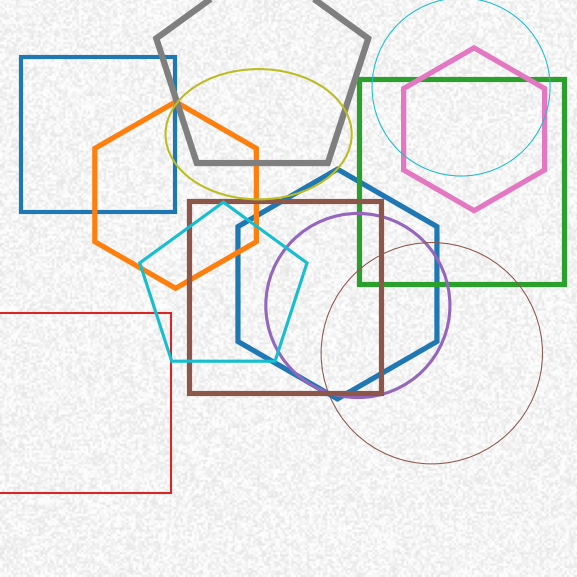[{"shape": "square", "thickness": 2, "radius": 0.67, "center": [0.17, 0.766]}, {"shape": "hexagon", "thickness": 2.5, "radius": 0.99, "center": [0.584, 0.507]}, {"shape": "hexagon", "thickness": 2.5, "radius": 0.81, "center": [0.304, 0.661]}, {"shape": "square", "thickness": 2.5, "radius": 0.89, "center": [0.799, 0.685]}, {"shape": "square", "thickness": 1, "radius": 0.78, "center": [0.14, 0.301]}, {"shape": "circle", "thickness": 1.5, "radius": 0.8, "center": [0.62, 0.47]}, {"shape": "circle", "thickness": 0.5, "radius": 0.96, "center": [0.748, 0.388]}, {"shape": "square", "thickness": 2.5, "radius": 0.83, "center": [0.494, 0.485]}, {"shape": "hexagon", "thickness": 2.5, "radius": 0.7, "center": [0.821, 0.775]}, {"shape": "pentagon", "thickness": 3, "radius": 0.96, "center": [0.454, 0.873]}, {"shape": "oval", "thickness": 1, "radius": 0.81, "center": [0.448, 0.767]}, {"shape": "pentagon", "thickness": 1.5, "radius": 0.76, "center": [0.387, 0.497]}, {"shape": "circle", "thickness": 0.5, "radius": 0.77, "center": [0.798, 0.848]}]